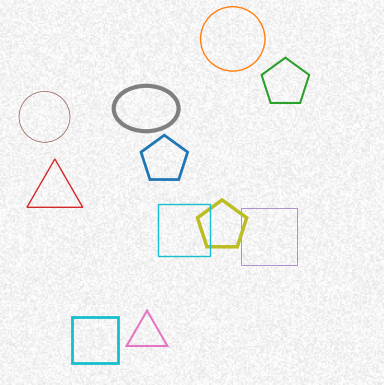[{"shape": "pentagon", "thickness": 2, "radius": 0.32, "center": [0.427, 0.585]}, {"shape": "circle", "thickness": 1, "radius": 0.42, "center": [0.605, 0.899]}, {"shape": "pentagon", "thickness": 1.5, "radius": 0.33, "center": [0.741, 0.785]}, {"shape": "triangle", "thickness": 1, "radius": 0.42, "center": [0.143, 0.503]}, {"shape": "square", "thickness": 0.5, "radius": 0.37, "center": [0.699, 0.386]}, {"shape": "circle", "thickness": 0.5, "radius": 0.33, "center": [0.116, 0.697]}, {"shape": "triangle", "thickness": 1.5, "radius": 0.31, "center": [0.382, 0.132]}, {"shape": "oval", "thickness": 3, "radius": 0.42, "center": [0.38, 0.718]}, {"shape": "pentagon", "thickness": 2.5, "radius": 0.34, "center": [0.577, 0.413]}, {"shape": "square", "thickness": 2, "radius": 0.3, "center": [0.248, 0.116]}, {"shape": "square", "thickness": 1, "radius": 0.34, "center": [0.478, 0.403]}]